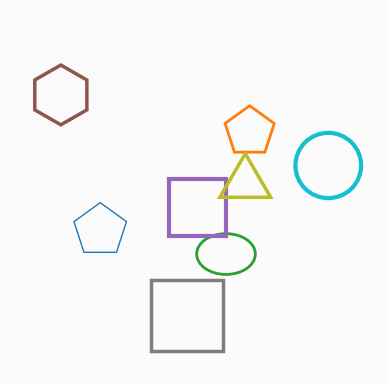[{"shape": "pentagon", "thickness": 1, "radius": 0.36, "center": [0.259, 0.402]}, {"shape": "pentagon", "thickness": 2, "radius": 0.33, "center": [0.644, 0.659]}, {"shape": "oval", "thickness": 2, "radius": 0.38, "center": [0.583, 0.34]}, {"shape": "square", "thickness": 3, "radius": 0.37, "center": [0.51, 0.46]}, {"shape": "hexagon", "thickness": 2.5, "radius": 0.39, "center": [0.157, 0.753]}, {"shape": "square", "thickness": 2.5, "radius": 0.46, "center": [0.483, 0.18]}, {"shape": "triangle", "thickness": 2.5, "radius": 0.38, "center": [0.633, 0.525]}, {"shape": "circle", "thickness": 3, "radius": 0.42, "center": [0.847, 0.57]}]